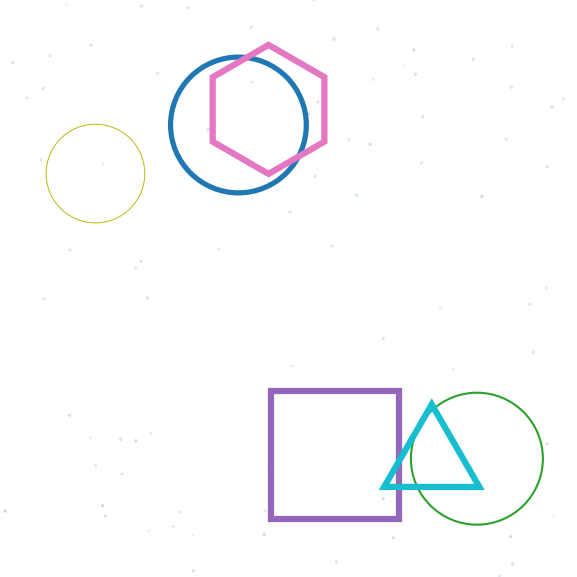[{"shape": "circle", "thickness": 2.5, "radius": 0.59, "center": [0.413, 0.783]}, {"shape": "circle", "thickness": 1, "radius": 0.57, "center": [0.826, 0.205]}, {"shape": "square", "thickness": 3, "radius": 0.55, "center": [0.58, 0.211]}, {"shape": "hexagon", "thickness": 3, "radius": 0.56, "center": [0.465, 0.81]}, {"shape": "circle", "thickness": 0.5, "radius": 0.43, "center": [0.165, 0.699]}, {"shape": "triangle", "thickness": 3, "radius": 0.48, "center": [0.748, 0.204]}]